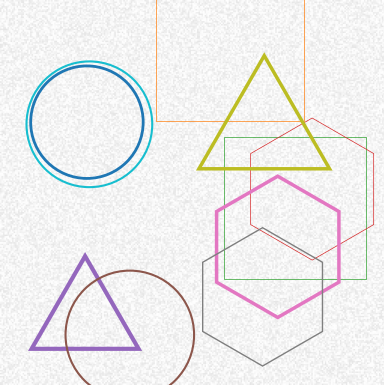[{"shape": "circle", "thickness": 2, "radius": 0.73, "center": [0.226, 0.683]}, {"shape": "square", "thickness": 0.5, "radius": 0.96, "center": [0.597, 0.877]}, {"shape": "square", "thickness": 0.5, "radius": 0.92, "center": [0.767, 0.461]}, {"shape": "hexagon", "thickness": 0.5, "radius": 0.92, "center": [0.811, 0.509]}, {"shape": "triangle", "thickness": 3, "radius": 0.8, "center": [0.221, 0.174]}, {"shape": "circle", "thickness": 1.5, "radius": 0.83, "center": [0.337, 0.13]}, {"shape": "hexagon", "thickness": 2.5, "radius": 0.92, "center": [0.721, 0.359]}, {"shape": "hexagon", "thickness": 1, "radius": 0.9, "center": [0.682, 0.229]}, {"shape": "triangle", "thickness": 2.5, "radius": 0.98, "center": [0.686, 0.66]}, {"shape": "circle", "thickness": 1.5, "radius": 0.82, "center": [0.232, 0.677]}]